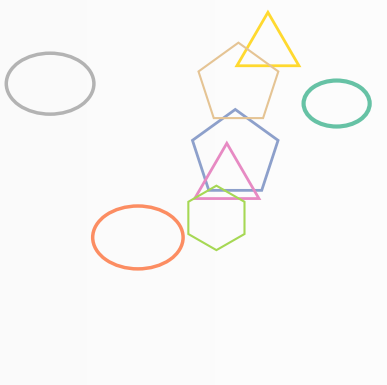[{"shape": "oval", "thickness": 3, "radius": 0.43, "center": [0.869, 0.731]}, {"shape": "oval", "thickness": 2.5, "radius": 0.58, "center": [0.356, 0.383]}, {"shape": "pentagon", "thickness": 2, "radius": 0.58, "center": [0.607, 0.6]}, {"shape": "triangle", "thickness": 2, "radius": 0.48, "center": [0.585, 0.532]}, {"shape": "hexagon", "thickness": 1.5, "radius": 0.42, "center": [0.559, 0.434]}, {"shape": "triangle", "thickness": 2, "radius": 0.46, "center": [0.691, 0.875]}, {"shape": "pentagon", "thickness": 1.5, "radius": 0.54, "center": [0.615, 0.781]}, {"shape": "oval", "thickness": 2.5, "radius": 0.57, "center": [0.129, 0.783]}]